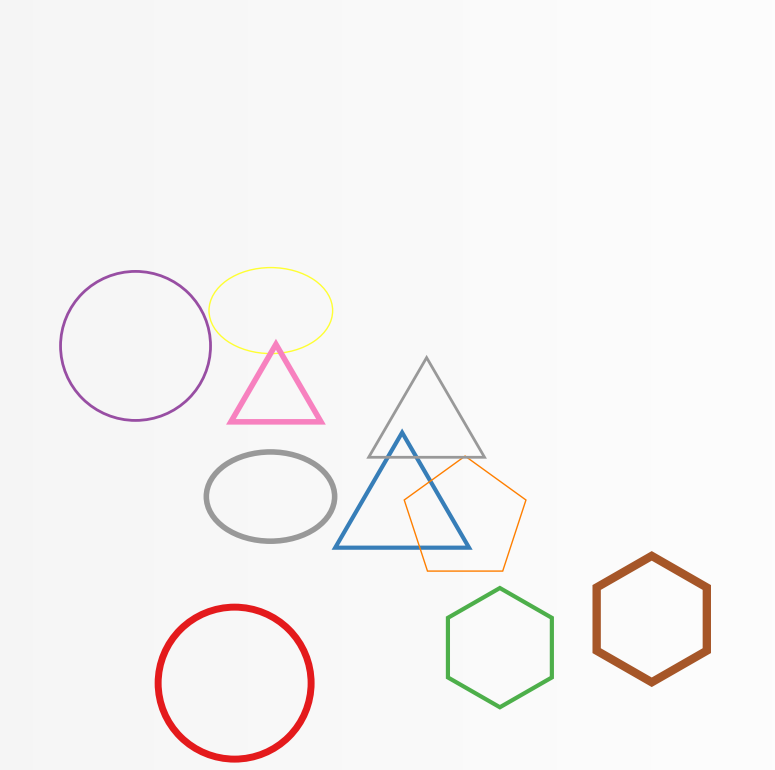[{"shape": "circle", "thickness": 2.5, "radius": 0.49, "center": [0.303, 0.113]}, {"shape": "triangle", "thickness": 1.5, "radius": 0.5, "center": [0.519, 0.339]}, {"shape": "hexagon", "thickness": 1.5, "radius": 0.39, "center": [0.645, 0.159]}, {"shape": "circle", "thickness": 1, "radius": 0.48, "center": [0.175, 0.551]}, {"shape": "pentagon", "thickness": 0.5, "radius": 0.41, "center": [0.6, 0.325]}, {"shape": "oval", "thickness": 0.5, "radius": 0.4, "center": [0.349, 0.597]}, {"shape": "hexagon", "thickness": 3, "radius": 0.41, "center": [0.841, 0.196]}, {"shape": "triangle", "thickness": 2, "radius": 0.34, "center": [0.356, 0.486]}, {"shape": "oval", "thickness": 2, "radius": 0.41, "center": [0.349, 0.355]}, {"shape": "triangle", "thickness": 1, "radius": 0.43, "center": [0.55, 0.449]}]